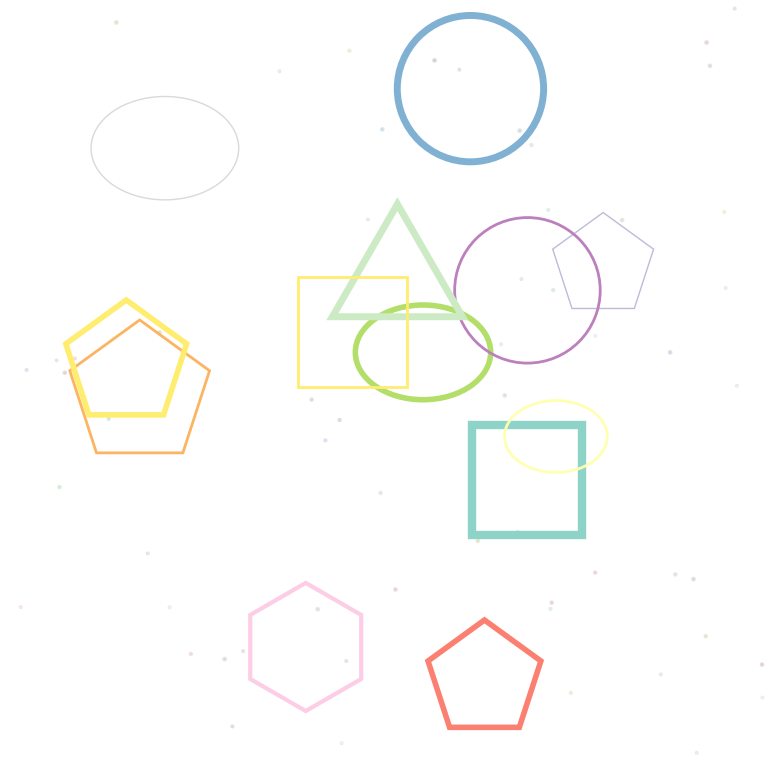[{"shape": "square", "thickness": 3, "radius": 0.36, "center": [0.684, 0.376]}, {"shape": "oval", "thickness": 1, "radius": 0.33, "center": [0.722, 0.433]}, {"shape": "pentagon", "thickness": 0.5, "radius": 0.34, "center": [0.783, 0.655]}, {"shape": "pentagon", "thickness": 2, "radius": 0.39, "center": [0.629, 0.118]}, {"shape": "circle", "thickness": 2.5, "radius": 0.48, "center": [0.611, 0.885]}, {"shape": "pentagon", "thickness": 1, "radius": 0.48, "center": [0.181, 0.489]}, {"shape": "oval", "thickness": 2, "radius": 0.44, "center": [0.549, 0.542]}, {"shape": "hexagon", "thickness": 1.5, "radius": 0.42, "center": [0.397, 0.16]}, {"shape": "oval", "thickness": 0.5, "radius": 0.48, "center": [0.214, 0.808]}, {"shape": "circle", "thickness": 1, "radius": 0.47, "center": [0.685, 0.623]}, {"shape": "triangle", "thickness": 2.5, "radius": 0.49, "center": [0.516, 0.637]}, {"shape": "square", "thickness": 1, "radius": 0.36, "center": [0.457, 0.569]}, {"shape": "pentagon", "thickness": 2, "radius": 0.41, "center": [0.164, 0.528]}]